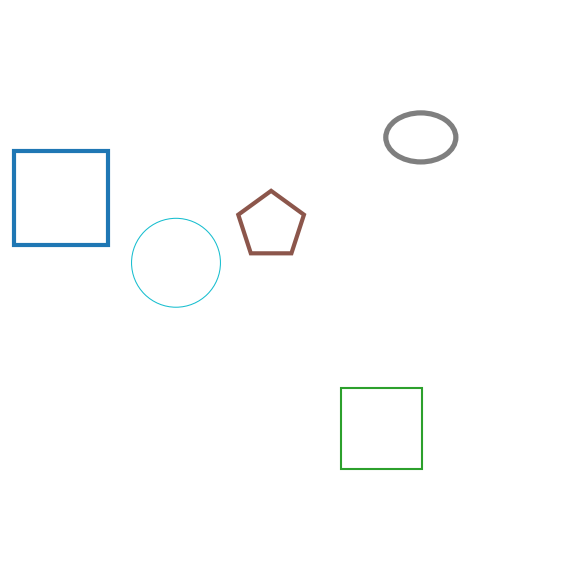[{"shape": "square", "thickness": 2, "radius": 0.41, "center": [0.106, 0.656]}, {"shape": "square", "thickness": 1, "radius": 0.35, "center": [0.661, 0.258]}, {"shape": "pentagon", "thickness": 2, "radius": 0.3, "center": [0.469, 0.609]}, {"shape": "oval", "thickness": 2.5, "radius": 0.3, "center": [0.729, 0.761]}, {"shape": "circle", "thickness": 0.5, "radius": 0.38, "center": [0.305, 0.544]}]